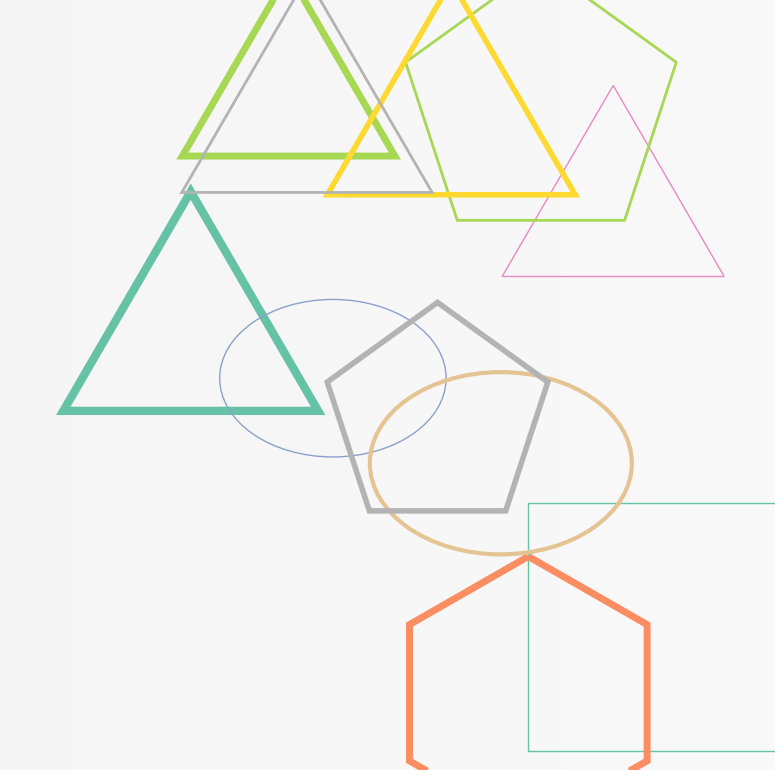[{"shape": "triangle", "thickness": 3, "radius": 0.95, "center": [0.246, 0.561]}, {"shape": "square", "thickness": 0.5, "radius": 0.81, "center": [0.843, 0.186]}, {"shape": "hexagon", "thickness": 2.5, "radius": 0.88, "center": [0.682, 0.1]}, {"shape": "oval", "thickness": 0.5, "radius": 0.73, "center": [0.43, 0.509]}, {"shape": "triangle", "thickness": 0.5, "radius": 0.83, "center": [0.791, 0.724]}, {"shape": "pentagon", "thickness": 1, "radius": 0.92, "center": [0.698, 0.862]}, {"shape": "triangle", "thickness": 2.5, "radius": 0.79, "center": [0.372, 0.876]}, {"shape": "triangle", "thickness": 2, "radius": 0.92, "center": [0.582, 0.839]}, {"shape": "oval", "thickness": 1.5, "radius": 0.85, "center": [0.646, 0.398]}, {"shape": "pentagon", "thickness": 2, "radius": 0.75, "center": [0.565, 0.458]}, {"shape": "triangle", "thickness": 1, "radius": 0.93, "center": [0.396, 0.843]}]